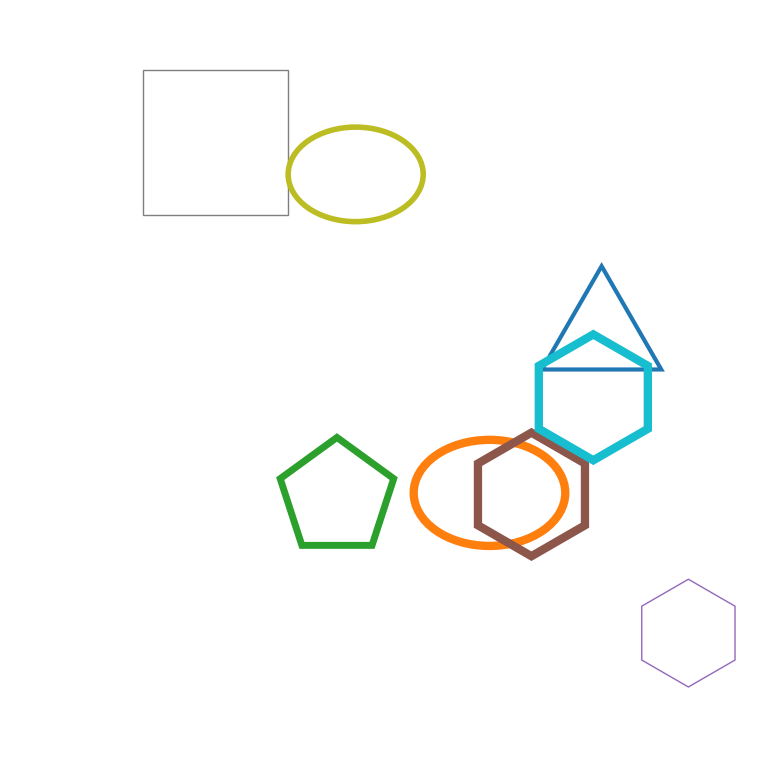[{"shape": "triangle", "thickness": 1.5, "radius": 0.45, "center": [0.781, 0.565]}, {"shape": "oval", "thickness": 3, "radius": 0.49, "center": [0.636, 0.36]}, {"shape": "pentagon", "thickness": 2.5, "radius": 0.39, "center": [0.438, 0.354]}, {"shape": "hexagon", "thickness": 0.5, "radius": 0.35, "center": [0.894, 0.178]}, {"shape": "hexagon", "thickness": 3, "radius": 0.4, "center": [0.69, 0.358]}, {"shape": "square", "thickness": 0.5, "radius": 0.47, "center": [0.28, 0.815]}, {"shape": "oval", "thickness": 2, "radius": 0.44, "center": [0.462, 0.774]}, {"shape": "hexagon", "thickness": 3, "radius": 0.41, "center": [0.771, 0.484]}]